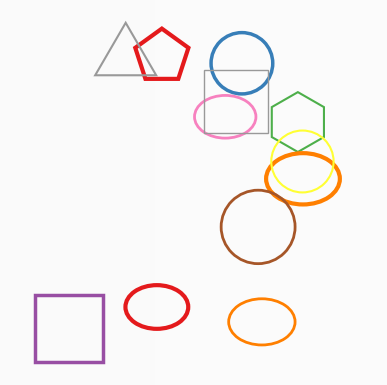[{"shape": "oval", "thickness": 3, "radius": 0.41, "center": [0.405, 0.203]}, {"shape": "pentagon", "thickness": 3, "radius": 0.36, "center": [0.418, 0.854]}, {"shape": "circle", "thickness": 2.5, "radius": 0.4, "center": [0.624, 0.836]}, {"shape": "hexagon", "thickness": 1.5, "radius": 0.39, "center": [0.769, 0.683]}, {"shape": "square", "thickness": 2.5, "radius": 0.44, "center": [0.178, 0.147]}, {"shape": "oval", "thickness": 3, "radius": 0.48, "center": [0.782, 0.536]}, {"shape": "oval", "thickness": 2, "radius": 0.43, "center": [0.676, 0.164]}, {"shape": "circle", "thickness": 1.5, "radius": 0.4, "center": [0.78, 0.581]}, {"shape": "circle", "thickness": 2, "radius": 0.48, "center": [0.666, 0.411]}, {"shape": "oval", "thickness": 2, "radius": 0.4, "center": [0.581, 0.697]}, {"shape": "square", "thickness": 1, "radius": 0.41, "center": [0.609, 0.736]}, {"shape": "triangle", "thickness": 1.5, "radius": 0.45, "center": [0.324, 0.85]}]